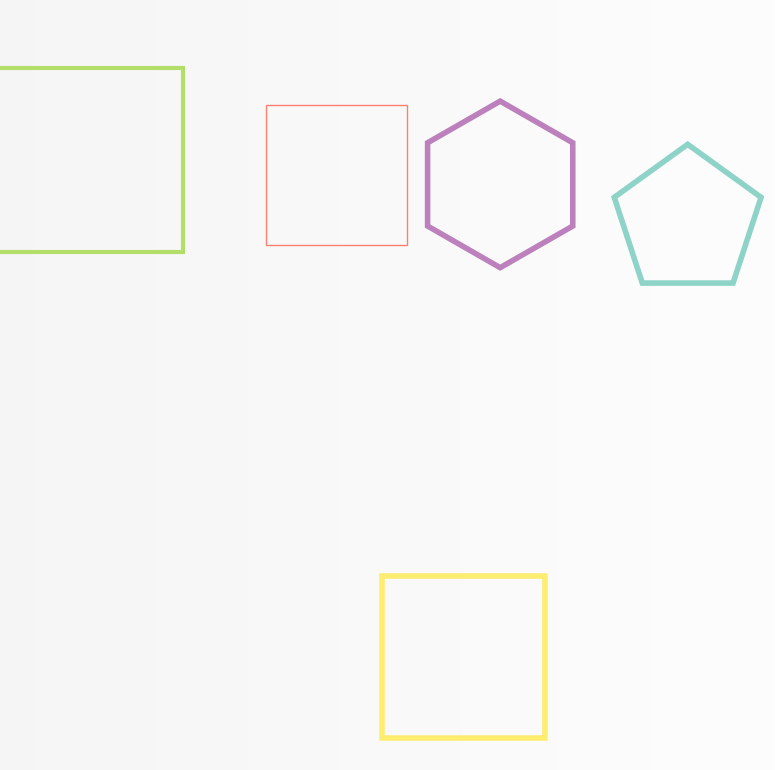[{"shape": "pentagon", "thickness": 2, "radius": 0.5, "center": [0.887, 0.713]}, {"shape": "square", "thickness": 0.5, "radius": 0.46, "center": [0.434, 0.773]}, {"shape": "square", "thickness": 1.5, "radius": 0.6, "center": [0.117, 0.792]}, {"shape": "hexagon", "thickness": 2, "radius": 0.54, "center": [0.645, 0.761]}, {"shape": "square", "thickness": 2, "radius": 0.53, "center": [0.598, 0.146]}]